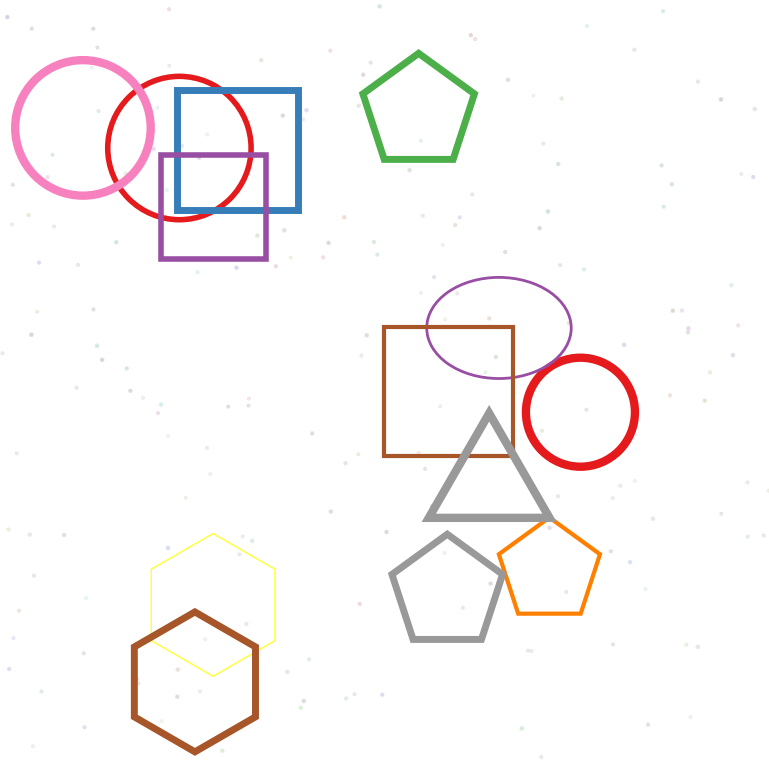[{"shape": "circle", "thickness": 2, "radius": 0.47, "center": [0.233, 0.808]}, {"shape": "circle", "thickness": 3, "radius": 0.35, "center": [0.754, 0.465]}, {"shape": "square", "thickness": 2.5, "radius": 0.39, "center": [0.308, 0.805]}, {"shape": "pentagon", "thickness": 2.5, "radius": 0.38, "center": [0.544, 0.855]}, {"shape": "square", "thickness": 2, "radius": 0.34, "center": [0.277, 0.731]}, {"shape": "oval", "thickness": 1, "radius": 0.47, "center": [0.648, 0.574]}, {"shape": "pentagon", "thickness": 1.5, "radius": 0.35, "center": [0.714, 0.259]}, {"shape": "hexagon", "thickness": 0.5, "radius": 0.46, "center": [0.277, 0.214]}, {"shape": "square", "thickness": 1.5, "radius": 0.42, "center": [0.582, 0.491]}, {"shape": "hexagon", "thickness": 2.5, "radius": 0.45, "center": [0.253, 0.114]}, {"shape": "circle", "thickness": 3, "radius": 0.44, "center": [0.108, 0.834]}, {"shape": "pentagon", "thickness": 2.5, "radius": 0.38, "center": [0.581, 0.231]}, {"shape": "triangle", "thickness": 3, "radius": 0.45, "center": [0.635, 0.373]}]